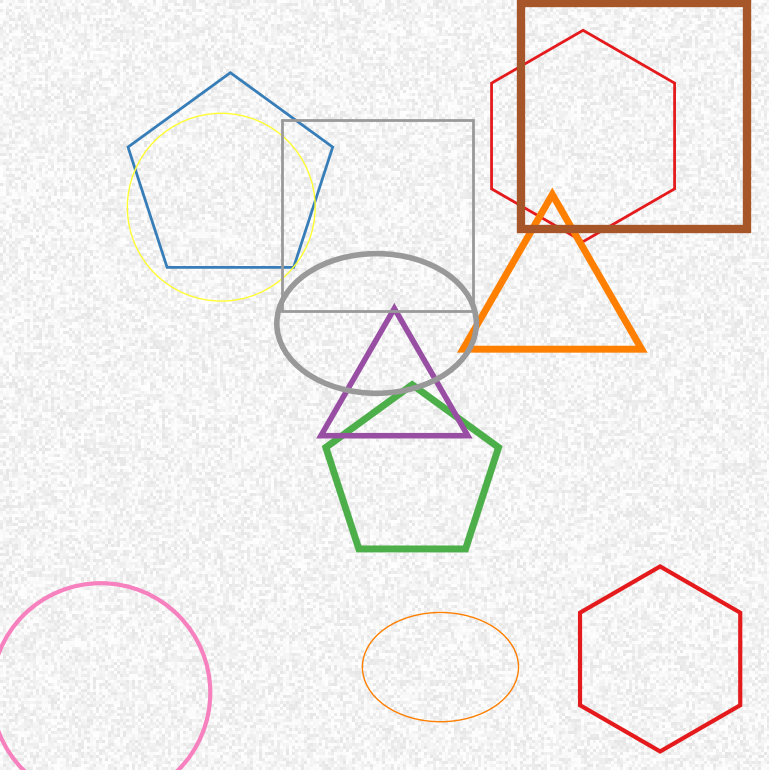[{"shape": "hexagon", "thickness": 1.5, "radius": 0.6, "center": [0.857, 0.144]}, {"shape": "hexagon", "thickness": 1, "radius": 0.69, "center": [0.757, 0.823]}, {"shape": "pentagon", "thickness": 1, "radius": 0.7, "center": [0.299, 0.766]}, {"shape": "pentagon", "thickness": 2.5, "radius": 0.59, "center": [0.535, 0.382]}, {"shape": "triangle", "thickness": 2, "radius": 0.55, "center": [0.512, 0.489]}, {"shape": "oval", "thickness": 0.5, "radius": 0.51, "center": [0.572, 0.134]}, {"shape": "triangle", "thickness": 2.5, "radius": 0.67, "center": [0.717, 0.613]}, {"shape": "circle", "thickness": 0.5, "radius": 0.61, "center": [0.287, 0.731]}, {"shape": "square", "thickness": 3, "radius": 0.73, "center": [0.823, 0.849]}, {"shape": "circle", "thickness": 1.5, "radius": 0.71, "center": [0.131, 0.1]}, {"shape": "oval", "thickness": 2, "radius": 0.65, "center": [0.489, 0.58]}, {"shape": "square", "thickness": 1, "radius": 0.62, "center": [0.49, 0.72]}]